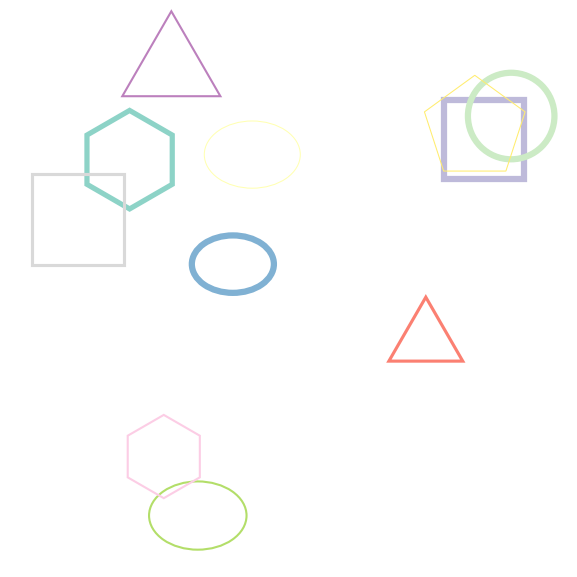[{"shape": "hexagon", "thickness": 2.5, "radius": 0.43, "center": [0.224, 0.723]}, {"shape": "oval", "thickness": 0.5, "radius": 0.42, "center": [0.437, 0.731]}, {"shape": "square", "thickness": 3, "radius": 0.34, "center": [0.838, 0.757]}, {"shape": "triangle", "thickness": 1.5, "radius": 0.37, "center": [0.737, 0.411]}, {"shape": "oval", "thickness": 3, "radius": 0.36, "center": [0.403, 0.542]}, {"shape": "oval", "thickness": 1, "radius": 0.42, "center": [0.342, 0.106]}, {"shape": "hexagon", "thickness": 1, "radius": 0.36, "center": [0.284, 0.209]}, {"shape": "square", "thickness": 1.5, "radius": 0.4, "center": [0.134, 0.619]}, {"shape": "triangle", "thickness": 1, "radius": 0.49, "center": [0.297, 0.882]}, {"shape": "circle", "thickness": 3, "radius": 0.37, "center": [0.885, 0.798]}, {"shape": "pentagon", "thickness": 0.5, "radius": 0.46, "center": [0.822, 0.777]}]